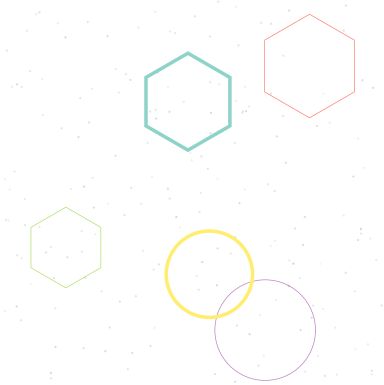[{"shape": "hexagon", "thickness": 2.5, "radius": 0.63, "center": [0.488, 0.736]}, {"shape": "hexagon", "thickness": 0.5, "radius": 0.67, "center": [0.804, 0.828]}, {"shape": "hexagon", "thickness": 0.5, "radius": 0.52, "center": [0.171, 0.357]}, {"shape": "circle", "thickness": 0.5, "radius": 0.65, "center": [0.689, 0.143]}, {"shape": "circle", "thickness": 2.5, "radius": 0.56, "center": [0.544, 0.288]}]